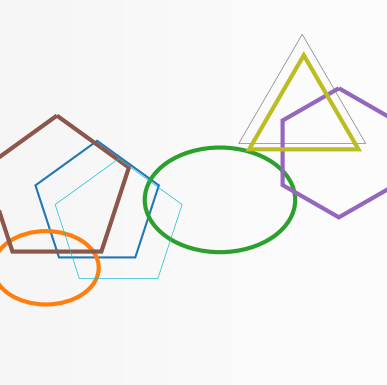[{"shape": "pentagon", "thickness": 1.5, "radius": 0.84, "center": [0.251, 0.467]}, {"shape": "oval", "thickness": 3, "radius": 0.68, "center": [0.119, 0.304]}, {"shape": "oval", "thickness": 3, "radius": 0.97, "center": [0.568, 0.481]}, {"shape": "hexagon", "thickness": 3, "radius": 0.84, "center": [0.875, 0.603]}, {"shape": "pentagon", "thickness": 3, "radius": 0.98, "center": [0.147, 0.505]}, {"shape": "triangle", "thickness": 0.5, "radius": 0.95, "center": [0.78, 0.722]}, {"shape": "triangle", "thickness": 3, "radius": 0.81, "center": [0.784, 0.694]}, {"shape": "pentagon", "thickness": 0.5, "radius": 0.86, "center": [0.306, 0.415]}]